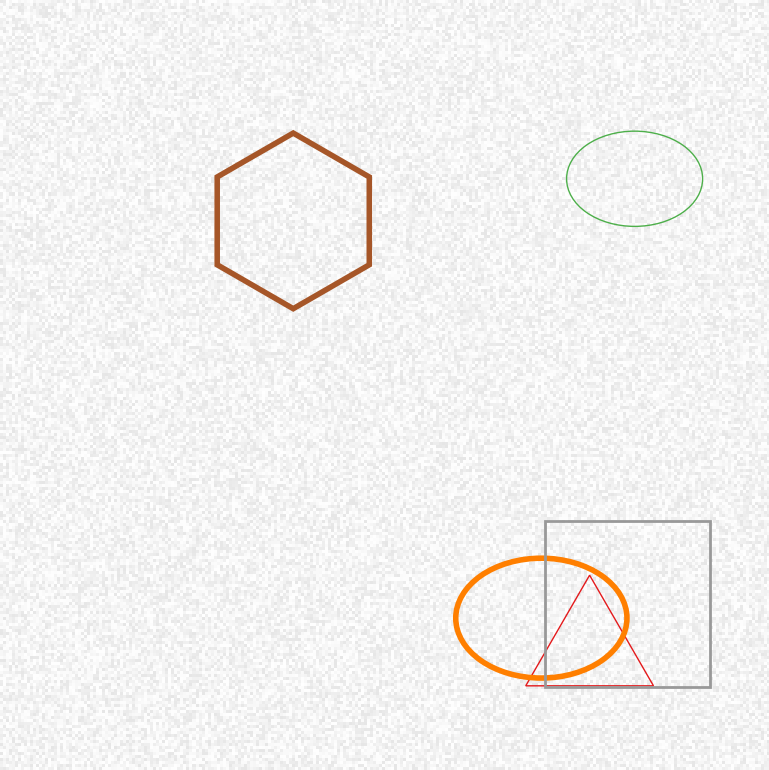[{"shape": "triangle", "thickness": 0.5, "radius": 0.48, "center": [0.766, 0.157]}, {"shape": "oval", "thickness": 0.5, "radius": 0.44, "center": [0.824, 0.768]}, {"shape": "oval", "thickness": 2, "radius": 0.56, "center": [0.703, 0.197]}, {"shape": "hexagon", "thickness": 2, "radius": 0.57, "center": [0.381, 0.713]}, {"shape": "square", "thickness": 1, "radius": 0.54, "center": [0.815, 0.215]}]